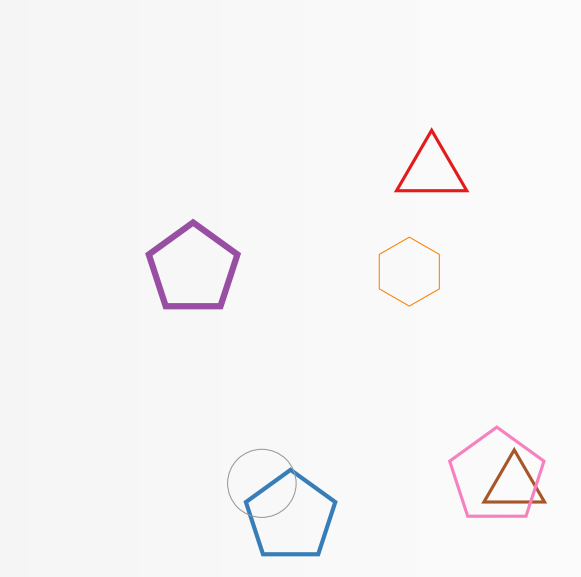[{"shape": "triangle", "thickness": 1.5, "radius": 0.35, "center": [0.743, 0.704]}, {"shape": "pentagon", "thickness": 2, "radius": 0.4, "center": [0.5, 0.105]}, {"shape": "pentagon", "thickness": 3, "radius": 0.4, "center": [0.332, 0.534]}, {"shape": "hexagon", "thickness": 0.5, "radius": 0.3, "center": [0.704, 0.529]}, {"shape": "triangle", "thickness": 1.5, "radius": 0.3, "center": [0.885, 0.16]}, {"shape": "pentagon", "thickness": 1.5, "radius": 0.43, "center": [0.855, 0.174]}, {"shape": "circle", "thickness": 0.5, "radius": 0.29, "center": [0.451, 0.162]}]